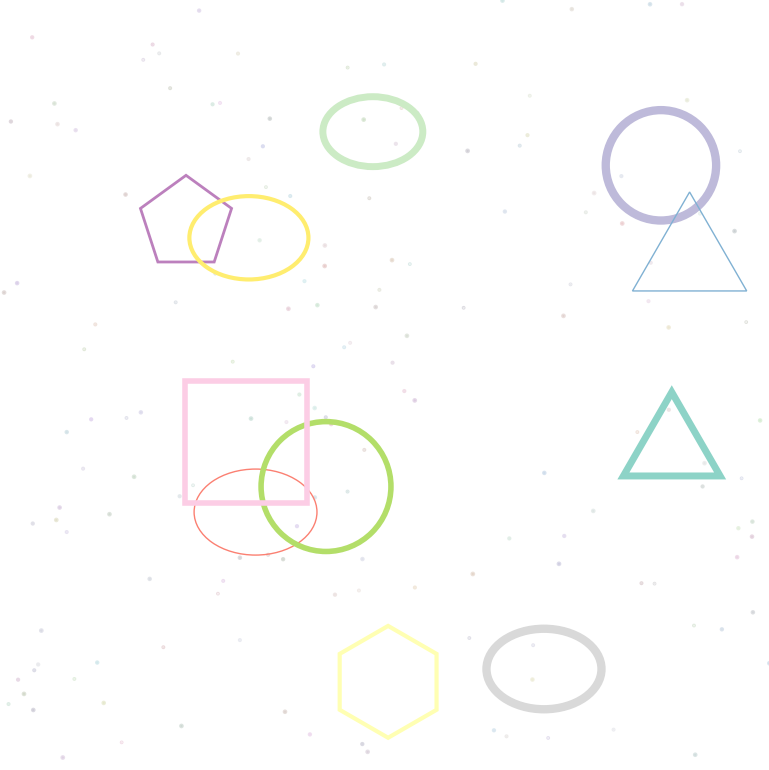[{"shape": "triangle", "thickness": 2.5, "radius": 0.36, "center": [0.872, 0.418]}, {"shape": "hexagon", "thickness": 1.5, "radius": 0.36, "center": [0.504, 0.114]}, {"shape": "circle", "thickness": 3, "radius": 0.36, "center": [0.858, 0.785]}, {"shape": "oval", "thickness": 0.5, "radius": 0.4, "center": [0.332, 0.335]}, {"shape": "triangle", "thickness": 0.5, "radius": 0.43, "center": [0.896, 0.665]}, {"shape": "circle", "thickness": 2, "radius": 0.42, "center": [0.423, 0.368]}, {"shape": "square", "thickness": 2, "radius": 0.4, "center": [0.319, 0.426]}, {"shape": "oval", "thickness": 3, "radius": 0.37, "center": [0.706, 0.131]}, {"shape": "pentagon", "thickness": 1, "radius": 0.31, "center": [0.242, 0.71]}, {"shape": "oval", "thickness": 2.5, "radius": 0.32, "center": [0.484, 0.829]}, {"shape": "oval", "thickness": 1.5, "radius": 0.39, "center": [0.323, 0.691]}]